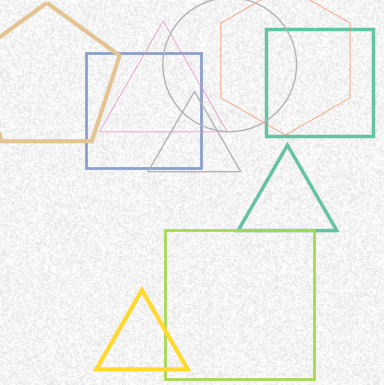[{"shape": "square", "thickness": 2.5, "radius": 0.69, "center": [0.83, 0.786]}, {"shape": "triangle", "thickness": 2.5, "radius": 0.74, "center": [0.747, 0.475]}, {"shape": "hexagon", "thickness": 0.5, "radius": 0.97, "center": [0.741, 0.843]}, {"shape": "square", "thickness": 2, "radius": 0.75, "center": [0.372, 0.713]}, {"shape": "triangle", "thickness": 0.5, "radius": 0.96, "center": [0.424, 0.753]}, {"shape": "square", "thickness": 2, "radius": 0.96, "center": [0.622, 0.209]}, {"shape": "triangle", "thickness": 3, "radius": 0.69, "center": [0.369, 0.109]}, {"shape": "pentagon", "thickness": 3, "radius": 0.99, "center": [0.122, 0.794]}, {"shape": "triangle", "thickness": 1, "radius": 0.7, "center": [0.505, 0.624]}, {"shape": "circle", "thickness": 1, "radius": 0.87, "center": [0.597, 0.832]}]